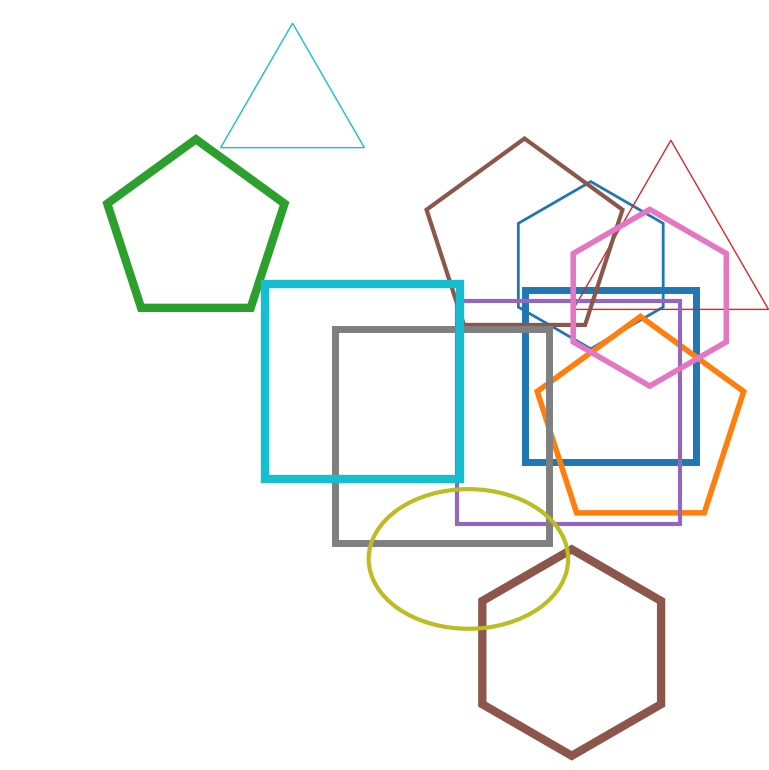[{"shape": "square", "thickness": 2.5, "radius": 0.56, "center": [0.793, 0.512]}, {"shape": "hexagon", "thickness": 1, "radius": 0.54, "center": [0.767, 0.656]}, {"shape": "pentagon", "thickness": 2, "radius": 0.7, "center": [0.832, 0.448]}, {"shape": "pentagon", "thickness": 3, "radius": 0.61, "center": [0.254, 0.698]}, {"shape": "triangle", "thickness": 0.5, "radius": 0.73, "center": [0.871, 0.671]}, {"shape": "square", "thickness": 1.5, "radius": 0.72, "center": [0.738, 0.464]}, {"shape": "pentagon", "thickness": 1.5, "radius": 0.67, "center": [0.681, 0.686]}, {"shape": "hexagon", "thickness": 3, "radius": 0.67, "center": [0.742, 0.152]}, {"shape": "hexagon", "thickness": 2, "radius": 0.57, "center": [0.844, 0.613]}, {"shape": "square", "thickness": 2.5, "radius": 0.7, "center": [0.574, 0.434]}, {"shape": "oval", "thickness": 1.5, "radius": 0.65, "center": [0.608, 0.274]}, {"shape": "triangle", "thickness": 0.5, "radius": 0.54, "center": [0.38, 0.862]}, {"shape": "square", "thickness": 3, "radius": 0.63, "center": [0.471, 0.504]}]